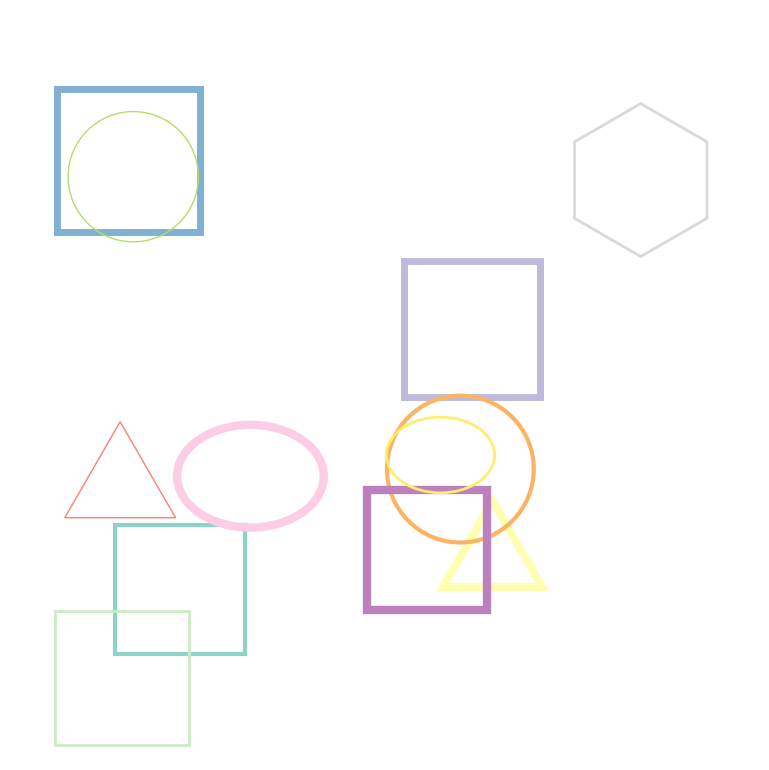[{"shape": "square", "thickness": 1.5, "radius": 0.42, "center": [0.234, 0.234]}, {"shape": "triangle", "thickness": 3, "radius": 0.37, "center": [0.64, 0.275]}, {"shape": "square", "thickness": 2.5, "radius": 0.44, "center": [0.613, 0.573]}, {"shape": "triangle", "thickness": 0.5, "radius": 0.42, "center": [0.156, 0.369]}, {"shape": "square", "thickness": 2.5, "radius": 0.46, "center": [0.167, 0.791]}, {"shape": "circle", "thickness": 1.5, "radius": 0.48, "center": [0.598, 0.391]}, {"shape": "circle", "thickness": 0.5, "radius": 0.42, "center": [0.173, 0.771]}, {"shape": "oval", "thickness": 3, "radius": 0.48, "center": [0.325, 0.382]}, {"shape": "hexagon", "thickness": 1, "radius": 0.5, "center": [0.832, 0.766]}, {"shape": "square", "thickness": 3, "radius": 0.39, "center": [0.555, 0.286]}, {"shape": "square", "thickness": 1, "radius": 0.44, "center": [0.158, 0.12]}, {"shape": "oval", "thickness": 1, "radius": 0.35, "center": [0.572, 0.409]}]